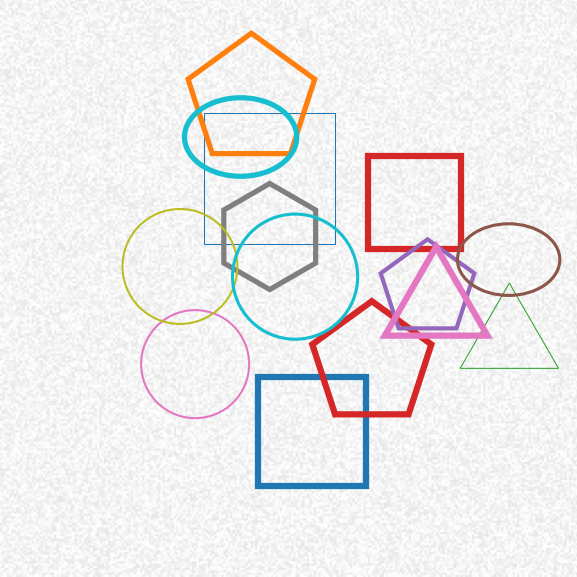[{"shape": "square", "thickness": 0.5, "radius": 0.57, "center": [0.466, 0.69]}, {"shape": "square", "thickness": 3, "radius": 0.47, "center": [0.54, 0.252]}, {"shape": "pentagon", "thickness": 2.5, "radius": 0.58, "center": [0.435, 0.826]}, {"shape": "triangle", "thickness": 0.5, "radius": 0.49, "center": [0.882, 0.41]}, {"shape": "pentagon", "thickness": 3, "radius": 0.54, "center": [0.644, 0.369]}, {"shape": "square", "thickness": 3, "radius": 0.4, "center": [0.718, 0.649]}, {"shape": "pentagon", "thickness": 2, "radius": 0.43, "center": [0.74, 0.5]}, {"shape": "oval", "thickness": 1.5, "radius": 0.44, "center": [0.881, 0.55]}, {"shape": "triangle", "thickness": 3, "radius": 0.51, "center": [0.755, 0.469]}, {"shape": "circle", "thickness": 1, "radius": 0.47, "center": [0.338, 0.369]}, {"shape": "hexagon", "thickness": 2.5, "radius": 0.46, "center": [0.467, 0.59]}, {"shape": "circle", "thickness": 1, "radius": 0.5, "center": [0.312, 0.538]}, {"shape": "oval", "thickness": 2.5, "radius": 0.49, "center": [0.417, 0.762]}, {"shape": "circle", "thickness": 1.5, "radius": 0.54, "center": [0.511, 0.52]}]